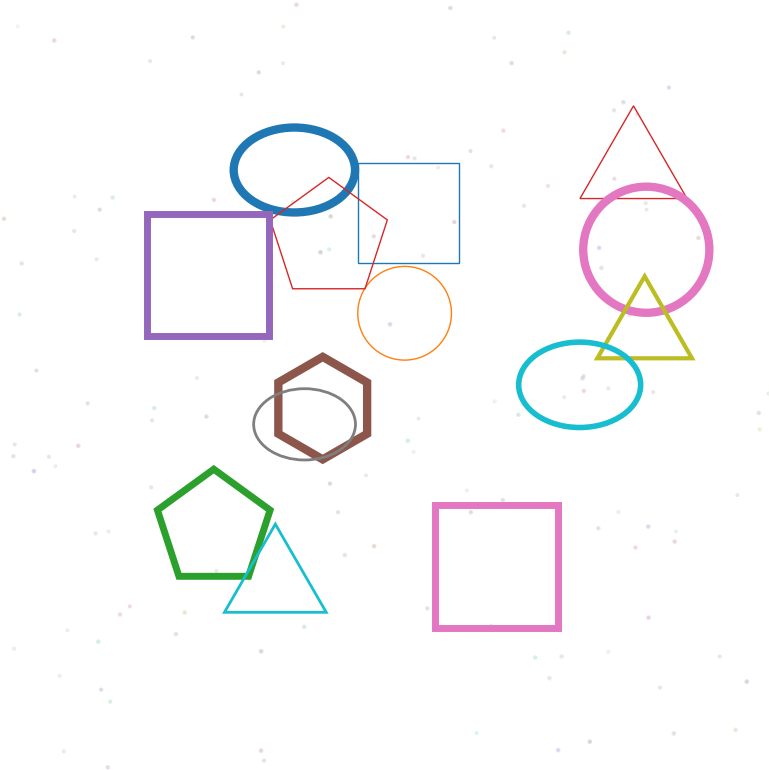[{"shape": "oval", "thickness": 3, "radius": 0.39, "center": [0.382, 0.779]}, {"shape": "square", "thickness": 0.5, "radius": 0.33, "center": [0.53, 0.724]}, {"shape": "circle", "thickness": 0.5, "radius": 0.3, "center": [0.525, 0.593]}, {"shape": "pentagon", "thickness": 2.5, "radius": 0.38, "center": [0.278, 0.314]}, {"shape": "triangle", "thickness": 0.5, "radius": 0.4, "center": [0.823, 0.782]}, {"shape": "pentagon", "thickness": 0.5, "radius": 0.4, "center": [0.427, 0.69]}, {"shape": "square", "thickness": 2.5, "radius": 0.4, "center": [0.27, 0.643]}, {"shape": "hexagon", "thickness": 3, "radius": 0.33, "center": [0.419, 0.47]}, {"shape": "circle", "thickness": 3, "radius": 0.41, "center": [0.839, 0.676]}, {"shape": "square", "thickness": 2.5, "radius": 0.4, "center": [0.645, 0.264]}, {"shape": "oval", "thickness": 1, "radius": 0.33, "center": [0.396, 0.449]}, {"shape": "triangle", "thickness": 1.5, "radius": 0.35, "center": [0.837, 0.57]}, {"shape": "oval", "thickness": 2, "radius": 0.4, "center": [0.753, 0.5]}, {"shape": "triangle", "thickness": 1, "radius": 0.38, "center": [0.358, 0.243]}]